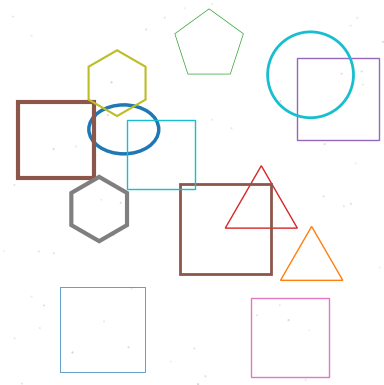[{"shape": "oval", "thickness": 2.5, "radius": 0.45, "center": [0.322, 0.664]}, {"shape": "square", "thickness": 0.5, "radius": 0.55, "center": [0.267, 0.145]}, {"shape": "triangle", "thickness": 1, "radius": 0.47, "center": [0.809, 0.319]}, {"shape": "pentagon", "thickness": 0.5, "radius": 0.47, "center": [0.543, 0.883]}, {"shape": "triangle", "thickness": 1, "radius": 0.54, "center": [0.679, 0.461]}, {"shape": "square", "thickness": 1, "radius": 0.53, "center": [0.877, 0.742]}, {"shape": "square", "thickness": 2, "radius": 0.59, "center": [0.585, 0.405]}, {"shape": "square", "thickness": 3, "radius": 0.49, "center": [0.145, 0.637]}, {"shape": "square", "thickness": 1, "radius": 0.51, "center": [0.754, 0.124]}, {"shape": "hexagon", "thickness": 3, "radius": 0.42, "center": [0.258, 0.457]}, {"shape": "hexagon", "thickness": 1.5, "radius": 0.43, "center": [0.304, 0.784]}, {"shape": "circle", "thickness": 2, "radius": 0.56, "center": [0.807, 0.806]}, {"shape": "square", "thickness": 1, "radius": 0.45, "center": [0.418, 0.598]}]